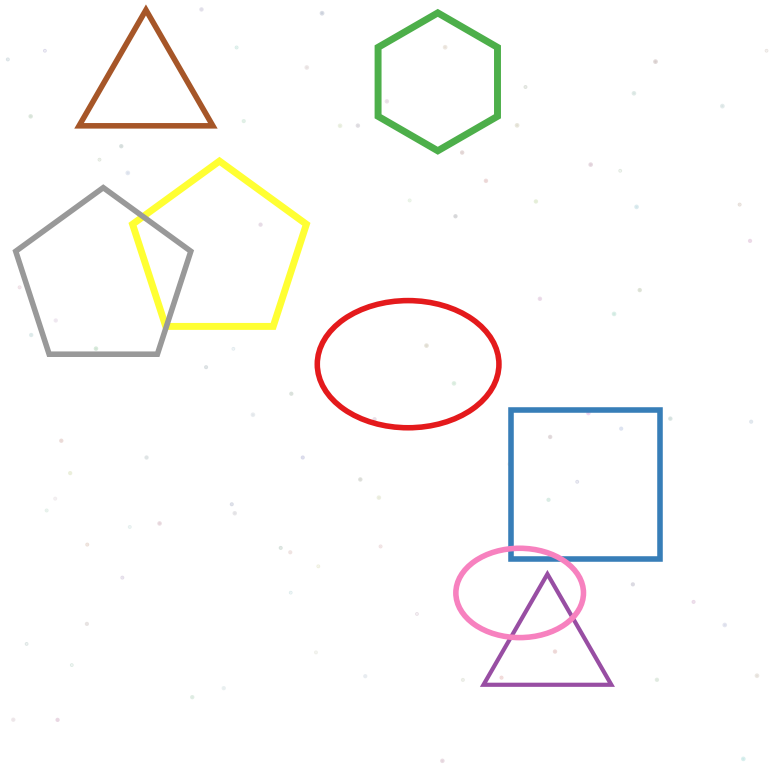[{"shape": "oval", "thickness": 2, "radius": 0.59, "center": [0.53, 0.527]}, {"shape": "square", "thickness": 2, "radius": 0.48, "center": [0.76, 0.371]}, {"shape": "hexagon", "thickness": 2.5, "radius": 0.45, "center": [0.569, 0.894]}, {"shape": "triangle", "thickness": 1.5, "radius": 0.48, "center": [0.711, 0.159]}, {"shape": "pentagon", "thickness": 2.5, "radius": 0.59, "center": [0.285, 0.672]}, {"shape": "triangle", "thickness": 2, "radius": 0.5, "center": [0.19, 0.887]}, {"shape": "oval", "thickness": 2, "radius": 0.41, "center": [0.675, 0.23]}, {"shape": "pentagon", "thickness": 2, "radius": 0.6, "center": [0.134, 0.637]}]